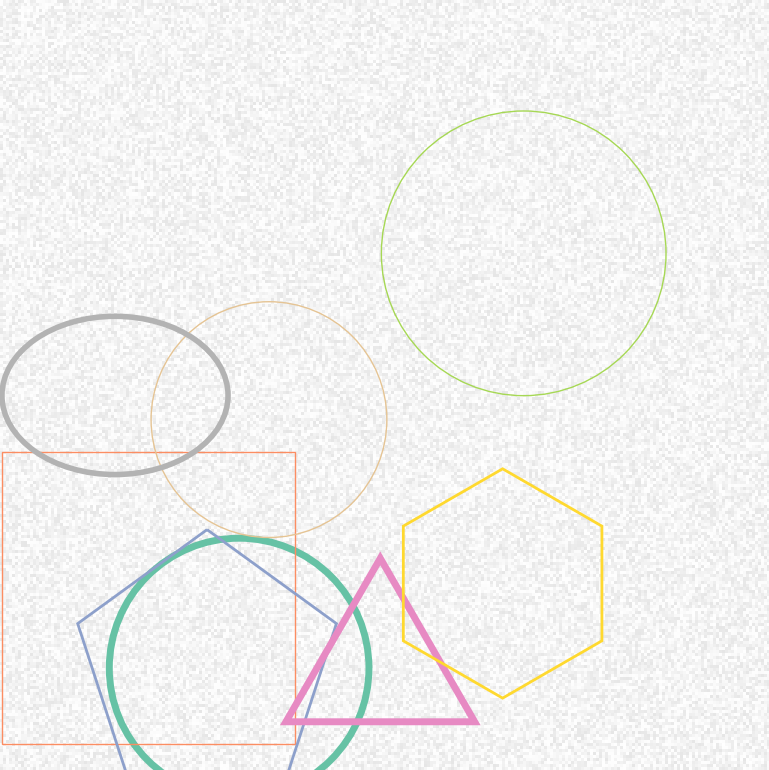[{"shape": "circle", "thickness": 2.5, "radius": 0.84, "center": [0.311, 0.132]}, {"shape": "square", "thickness": 0.5, "radius": 0.95, "center": [0.193, 0.223]}, {"shape": "pentagon", "thickness": 1, "radius": 0.88, "center": [0.269, 0.136]}, {"shape": "triangle", "thickness": 2.5, "radius": 0.71, "center": [0.494, 0.133]}, {"shape": "circle", "thickness": 0.5, "radius": 0.92, "center": [0.68, 0.671]}, {"shape": "hexagon", "thickness": 1, "radius": 0.74, "center": [0.653, 0.242]}, {"shape": "circle", "thickness": 0.5, "radius": 0.77, "center": [0.349, 0.455]}, {"shape": "oval", "thickness": 2, "radius": 0.73, "center": [0.149, 0.486]}]